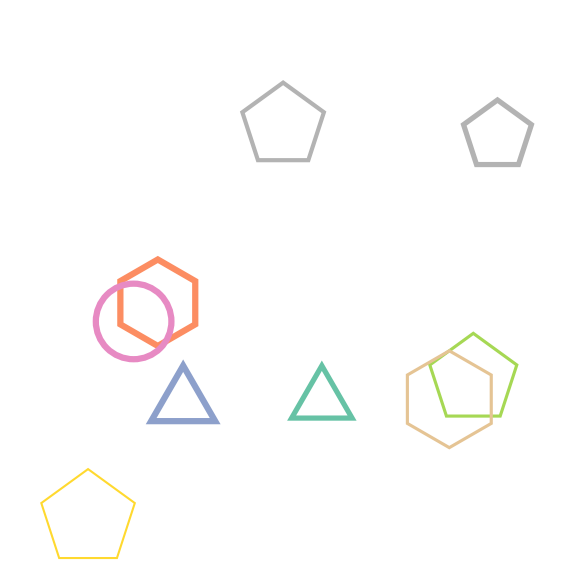[{"shape": "triangle", "thickness": 2.5, "radius": 0.3, "center": [0.557, 0.305]}, {"shape": "hexagon", "thickness": 3, "radius": 0.37, "center": [0.273, 0.475]}, {"shape": "triangle", "thickness": 3, "radius": 0.32, "center": [0.317, 0.302]}, {"shape": "circle", "thickness": 3, "radius": 0.33, "center": [0.231, 0.443]}, {"shape": "pentagon", "thickness": 1.5, "radius": 0.4, "center": [0.82, 0.343]}, {"shape": "pentagon", "thickness": 1, "radius": 0.43, "center": [0.152, 0.102]}, {"shape": "hexagon", "thickness": 1.5, "radius": 0.42, "center": [0.778, 0.308]}, {"shape": "pentagon", "thickness": 2.5, "radius": 0.31, "center": [0.861, 0.764]}, {"shape": "pentagon", "thickness": 2, "radius": 0.37, "center": [0.49, 0.782]}]